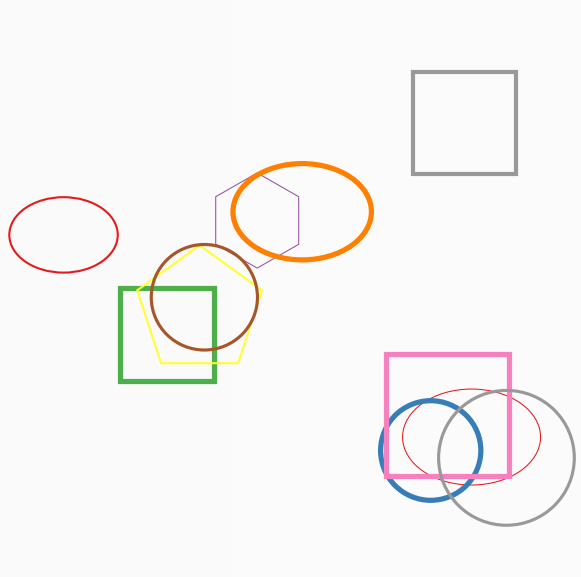[{"shape": "oval", "thickness": 1, "radius": 0.47, "center": [0.109, 0.592]}, {"shape": "oval", "thickness": 0.5, "radius": 0.59, "center": [0.811, 0.242]}, {"shape": "circle", "thickness": 2.5, "radius": 0.43, "center": [0.741, 0.219]}, {"shape": "square", "thickness": 2.5, "radius": 0.41, "center": [0.288, 0.42]}, {"shape": "hexagon", "thickness": 0.5, "radius": 0.41, "center": [0.442, 0.617]}, {"shape": "oval", "thickness": 2.5, "radius": 0.6, "center": [0.52, 0.632]}, {"shape": "pentagon", "thickness": 1, "radius": 0.56, "center": [0.343, 0.462]}, {"shape": "circle", "thickness": 1.5, "radius": 0.46, "center": [0.352, 0.484]}, {"shape": "square", "thickness": 2.5, "radius": 0.53, "center": [0.77, 0.28]}, {"shape": "circle", "thickness": 1.5, "radius": 0.58, "center": [0.871, 0.206]}, {"shape": "square", "thickness": 2, "radius": 0.44, "center": [0.799, 0.786]}]